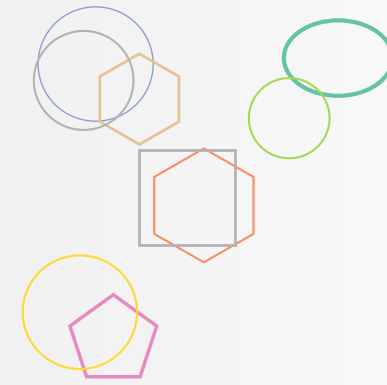[{"shape": "oval", "thickness": 3, "radius": 0.7, "center": [0.873, 0.849]}, {"shape": "hexagon", "thickness": 1.5, "radius": 0.74, "center": [0.526, 0.466]}, {"shape": "circle", "thickness": 1, "radius": 0.74, "center": [0.247, 0.834]}, {"shape": "pentagon", "thickness": 2.5, "radius": 0.59, "center": [0.292, 0.117]}, {"shape": "circle", "thickness": 1.5, "radius": 0.52, "center": [0.746, 0.693]}, {"shape": "circle", "thickness": 1.5, "radius": 0.74, "center": [0.206, 0.189]}, {"shape": "hexagon", "thickness": 2, "radius": 0.59, "center": [0.36, 0.743]}, {"shape": "circle", "thickness": 1.5, "radius": 0.64, "center": [0.216, 0.791]}, {"shape": "square", "thickness": 2, "radius": 0.62, "center": [0.482, 0.487]}]